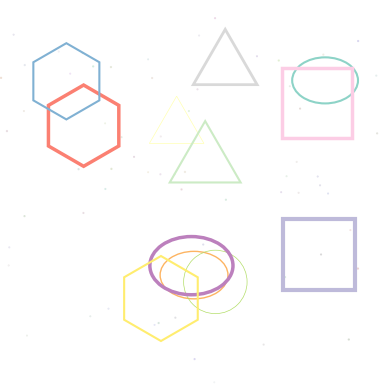[{"shape": "oval", "thickness": 1.5, "radius": 0.43, "center": [0.844, 0.791]}, {"shape": "triangle", "thickness": 0.5, "radius": 0.41, "center": [0.459, 0.668]}, {"shape": "square", "thickness": 3, "radius": 0.47, "center": [0.828, 0.339]}, {"shape": "hexagon", "thickness": 2.5, "radius": 0.53, "center": [0.217, 0.674]}, {"shape": "hexagon", "thickness": 1.5, "radius": 0.49, "center": [0.172, 0.789]}, {"shape": "oval", "thickness": 1, "radius": 0.44, "center": [0.504, 0.285]}, {"shape": "circle", "thickness": 0.5, "radius": 0.41, "center": [0.559, 0.268]}, {"shape": "square", "thickness": 2.5, "radius": 0.46, "center": [0.823, 0.733]}, {"shape": "triangle", "thickness": 2, "radius": 0.48, "center": [0.585, 0.828]}, {"shape": "oval", "thickness": 2.5, "radius": 0.54, "center": [0.497, 0.31]}, {"shape": "triangle", "thickness": 1.5, "radius": 0.53, "center": [0.533, 0.579]}, {"shape": "hexagon", "thickness": 1.5, "radius": 0.55, "center": [0.418, 0.225]}]